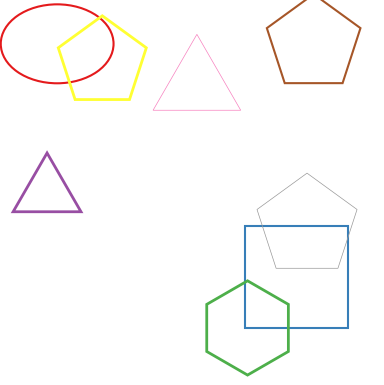[{"shape": "oval", "thickness": 1.5, "radius": 0.73, "center": [0.148, 0.886]}, {"shape": "square", "thickness": 1.5, "radius": 0.67, "center": [0.77, 0.281]}, {"shape": "hexagon", "thickness": 2, "radius": 0.61, "center": [0.643, 0.148]}, {"shape": "triangle", "thickness": 2, "radius": 0.51, "center": [0.122, 0.501]}, {"shape": "pentagon", "thickness": 2, "radius": 0.6, "center": [0.266, 0.839]}, {"shape": "pentagon", "thickness": 1.5, "radius": 0.64, "center": [0.815, 0.887]}, {"shape": "triangle", "thickness": 0.5, "radius": 0.66, "center": [0.511, 0.779]}, {"shape": "pentagon", "thickness": 0.5, "radius": 0.68, "center": [0.797, 0.414]}]